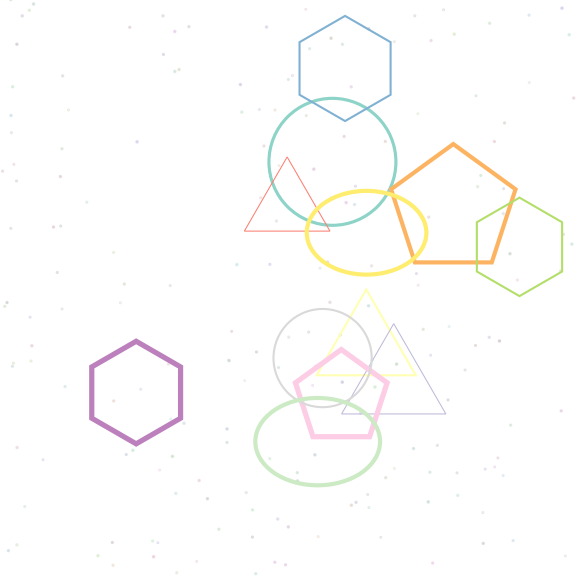[{"shape": "circle", "thickness": 1.5, "radius": 0.55, "center": [0.576, 0.719]}, {"shape": "triangle", "thickness": 1, "radius": 0.5, "center": [0.634, 0.399]}, {"shape": "triangle", "thickness": 0.5, "radius": 0.52, "center": [0.682, 0.334]}, {"shape": "triangle", "thickness": 0.5, "radius": 0.43, "center": [0.497, 0.642]}, {"shape": "hexagon", "thickness": 1, "radius": 0.46, "center": [0.598, 0.881]}, {"shape": "pentagon", "thickness": 2, "radius": 0.57, "center": [0.785, 0.636]}, {"shape": "hexagon", "thickness": 1, "radius": 0.43, "center": [0.9, 0.572]}, {"shape": "pentagon", "thickness": 2.5, "radius": 0.42, "center": [0.591, 0.31]}, {"shape": "circle", "thickness": 1, "radius": 0.43, "center": [0.559, 0.379]}, {"shape": "hexagon", "thickness": 2.5, "radius": 0.44, "center": [0.236, 0.319]}, {"shape": "oval", "thickness": 2, "radius": 0.54, "center": [0.55, 0.234]}, {"shape": "oval", "thickness": 2, "radius": 0.52, "center": [0.635, 0.596]}]